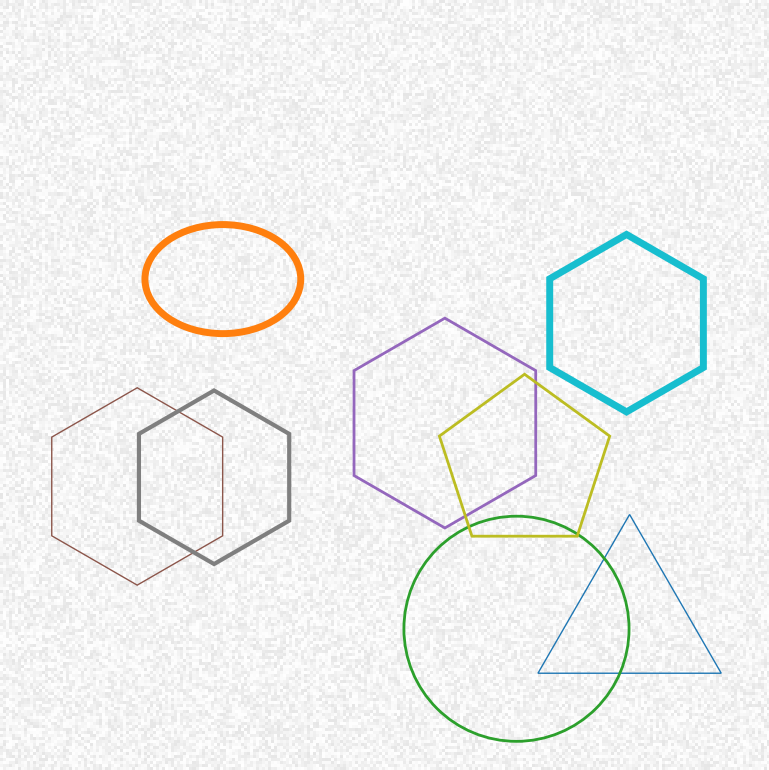[{"shape": "triangle", "thickness": 0.5, "radius": 0.69, "center": [0.818, 0.194]}, {"shape": "oval", "thickness": 2.5, "radius": 0.51, "center": [0.289, 0.638]}, {"shape": "circle", "thickness": 1, "radius": 0.73, "center": [0.671, 0.183]}, {"shape": "hexagon", "thickness": 1, "radius": 0.68, "center": [0.578, 0.451]}, {"shape": "hexagon", "thickness": 0.5, "radius": 0.64, "center": [0.178, 0.368]}, {"shape": "hexagon", "thickness": 1.5, "radius": 0.56, "center": [0.278, 0.38]}, {"shape": "pentagon", "thickness": 1, "radius": 0.58, "center": [0.681, 0.398]}, {"shape": "hexagon", "thickness": 2.5, "radius": 0.58, "center": [0.814, 0.58]}]